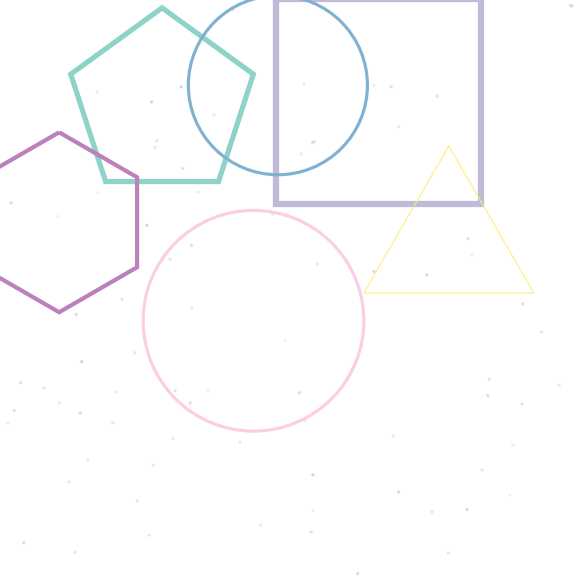[{"shape": "pentagon", "thickness": 2.5, "radius": 0.83, "center": [0.281, 0.819]}, {"shape": "square", "thickness": 3, "radius": 0.89, "center": [0.656, 0.823]}, {"shape": "circle", "thickness": 1.5, "radius": 0.78, "center": [0.481, 0.852]}, {"shape": "circle", "thickness": 1.5, "radius": 0.96, "center": [0.439, 0.444]}, {"shape": "hexagon", "thickness": 2, "radius": 0.78, "center": [0.102, 0.614]}, {"shape": "triangle", "thickness": 0.5, "radius": 0.85, "center": [0.777, 0.577]}]